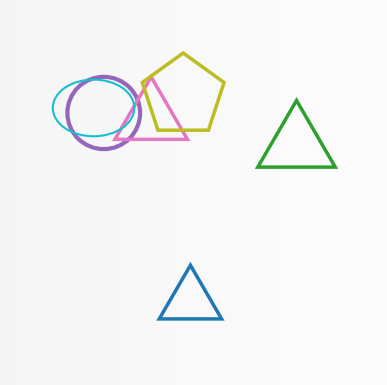[{"shape": "triangle", "thickness": 2.5, "radius": 0.46, "center": [0.491, 0.218]}, {"shape": "triangle", "thickness": 2.5, "radius": 0.58, "center": [0.765, 0.624]}, {"shape": "circle", "thickness": 3, "radius": 0.47, "center": [0.268, 0.707]}, {"shape": "triangle", "thickness": 2.5, "radius": 0.54, "center": [0.39, 0.692]}, {"shape": "pentagon", "thickness": 2.5, "radius": 0.55, "center": [0.473, 0.751]}, {"shape": "oval", "thickness": 1.5, "radius": 0.53, "center": [0.241, 0.72]}]